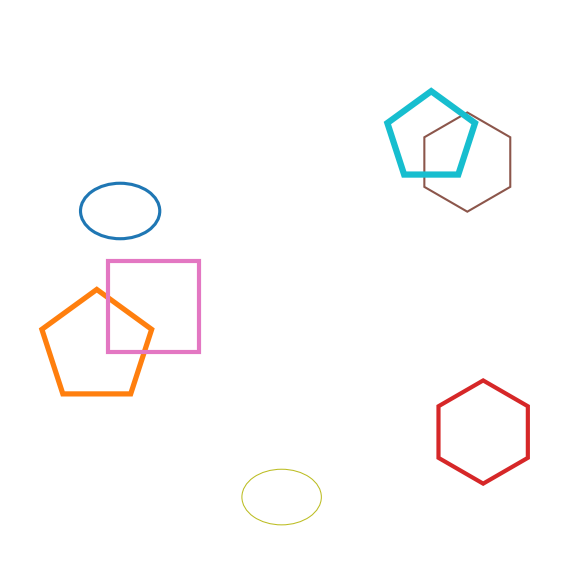[{"shape": "oval", "thickness": 1.5, "radius": 0.34, "center": [0.208, 0.634]}, {"shape": "pentagon", "thickness": 2.5, "radius": 0.5, "center": [0.168, 0.398]}, {"shape": "hexagon", "thickness": 2, "radius": 0.45, "center": [0.837, 0.251]}, {"shape": "hexagon", "thickness": 1, "radius": 0.43, "center": [0.809, 0.718]}, {"shape": "square", "thickness": 2, "radius": 0.39, "center": [0.266, 0.468]}, {"shape": "oval", "thickness": 0.5, "radius": 0.34, "center": [0.488, 0.138]}, {"shape": "pentagon", "thickness": 3, "radius": 0.4, "center": [0.747, 0.761]}]